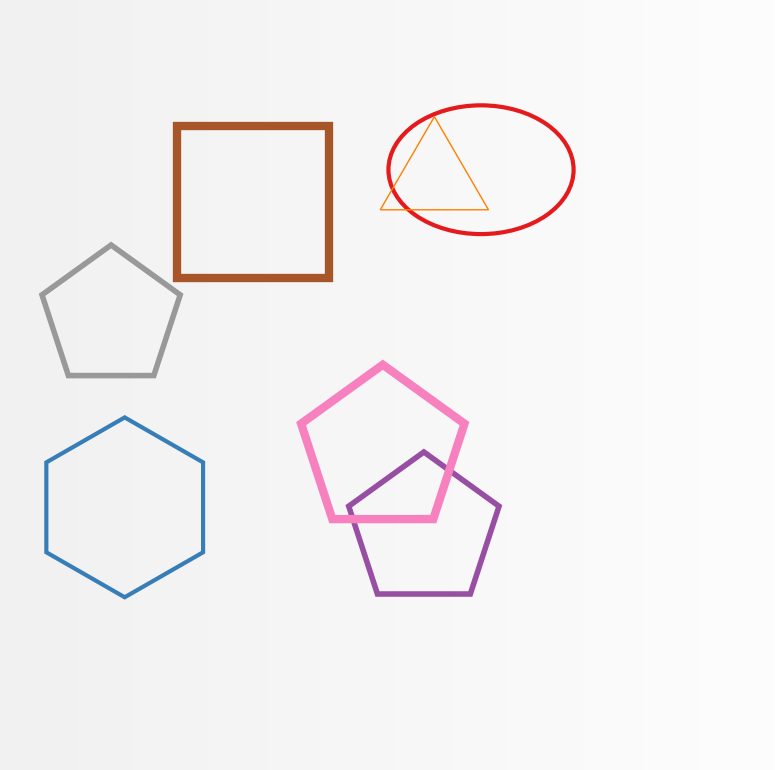[{"shape": "oval", "thickness": 1.5, "radius": 0.6, "center": [0.621, 0.78]}, {"shape": "hexagon", "thickness": 1.5, "radius": 0.58, "center": [0.161, 0.341]}, {"shape": "pentagon", "thickness": 2, "radius": 0.51, "center": [0.547, 0.311]}, {"shape": "triangle", "thickness": 0.5, "radius": 0.4, "center": [0.56, 0.768]}, {"shape": "square", "thickness": 3, "radius": 0.49, "center": [0.326, 0.738]}, {"shape": "pentagon", "thickness": 3, "radius": 0.55, "center": [0.494, 0.416]}, {"shape": "pentagon", "thickness": 2, "radius": 0.47, "center": [0.143, 0.588]}]